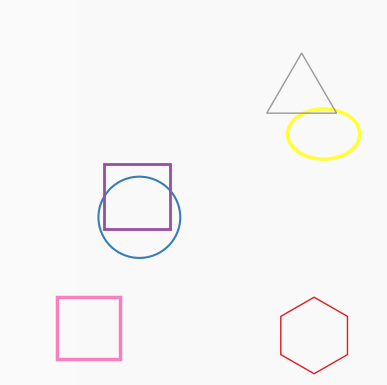[{"shape": "hexagon", "thickness": 1, "radius": 0.5, "center": [0.811, 0.129]}, {"shape": "circle", "thickness": 1.5, "radius": 0.53, "center": [0.36, 0.436]}, {"shape": "square", "thickness": 2, "radius": 0.42, "center": [0.354, 0.489]}, {"shape": "oval", "thickness": 2.5, "radius": 0.47, "center": [0.835, 0.652]}, {"shape": "square", "thickness": 2.5, "radius": 0.4, "center": [0.229, 0.149]}, {"shape": "triangle", "thickness": 1, "radius": 0.52, "center": [0.778, 0.758]}]